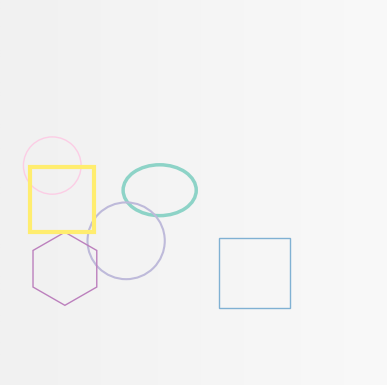[{"shape": "oval", "thickness": 2.5, "radius": 0.47, "center": [0.412, 0.506]}, {"shape": "circle", "thickness": 1.5, "radius": 0.5, "center": [0.326, 0.375]}, {"shape": "square", "thickness": 1, "radius": 0.46, "center": [0.657, 0.292]}, {"shape": "circle", "thickness": 1, "radius": 0.37, "center": [0.135, 0.57]}, {"shape": "hexagon", "thickness": 1, "radius": 0.48, "center": [0.167, 0.302]}, {"shape": "square", "thickness": 3, "radius": 0.42, "center": [0.16, 0.482]}]